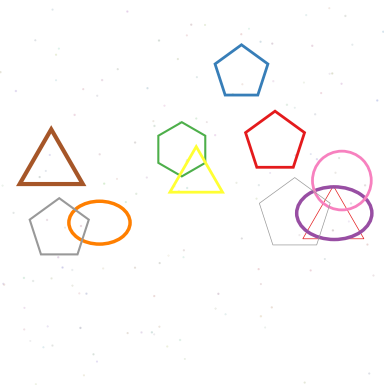[{"shape": "triangle", "thickness": 0.5, "radius": 0.46, "center": [0.866, 0.426]}, {"shape": "pentagon", "thickness": 2, "radius": 0.4, "center": [0.714, 0.631]}, {"shape": "pentagon", "thickness": 2, "radius": 0.36, "center": [0.627, 0.811]}, {"shape": "hexagon", "thickness": 1.5, "radius": 0.35, "center": [0.472, 0.612]}, {"shape": "oval", "thickness": 2.5, "radius": 0.49, "center": [0.868, 0.446]}, {"shape": "oval", "thickness": 2.5, "radius": 0.4, "center": [0.258, 0.422]}, {"shape": "triangle", "thickness": 2, "radius": 0.39, "center": [0.51, 0.54]}, {"shape": "triangle", "thickness": 3, "radius": 0.47, "center": [0.133, 0.569]}, {"shape": "circle", "thickness": 2, "radius": 0.38, "center": [0.888, 0.531]}, {"shape": "pentagon", "thickness": 0.5, "radius": 0.48, "center": [0.766, 0.442]}, {"shape": "pentagon", "thickness": 1.5, "radius": 0.4, "center": [0.154, 0.405]}]